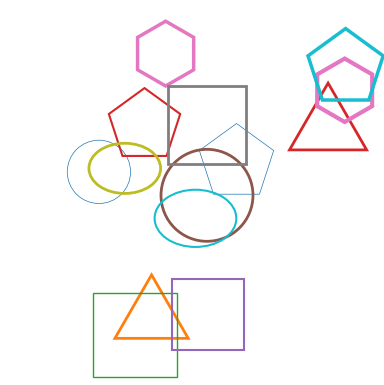[{"shape": "circle", "thickness": 0.5, "radius": 0.41, "center": [0.257, 0.554]}, {"shape": "pentagon", "thickness": 0.5, "radius": 0.51, "center": [0.614, 0.578]}, {"shape": "triangle", "thickness": 2, "radius": 0.55, "center": [0.394, 0.176]}, {"shape": "square", "thickness": 1, "radius": 0.55, "center": [0.351, 0.129]}, {"shape": "triangle", "thickness": 2, "radius": 0.58, "center": [0.852, 0.668]}, {"shape": "pentagon", "thickness": 1.5, "radius": 0.49, "center": [0.375, 0.674]}, {"shape": "square", "thickness": 1.5, "radius": 0.46, "center": [0.54, 0.183]}, {"shape": "circle", "thickness": 2, "radius": 0.6, "center": [0.538, 0.493]}, {"shape": "hexagon", "thickness": 2.5, "radius": 0.42, "center": [0.43, 0.861]}, {"shape": "hexagon", "thickness": 3, "radius": 0.41, "center": [0.895, 0.766]}, {"shape": "square", "thickness": 2, "radius": 0.5, "center": [0.538, 0.675]}, {"shape": "oval", "thickness": 2, "radius": 0.47, "center": [0.324, 0.563]}, {"shape": "oval", "thickness": 1.5, "radius": 0.53, "center": [0.508, 0.433]}, {"shape": "pentagon", "thickness": 2.5, "radius": 0.51, "center": [0.898, 0.823]}]